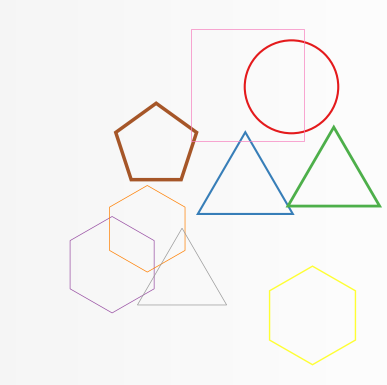[{"shape": "circle", "thickness": 1.5, "radius": 0.6, "center": [0.752, 0.775]}, {"shape": "triangle", "thickness": 1.5, "radius": 0.71, "center": [0.633, 0.515]}, {"shape": "triangle", "thickness": 2, "radius": 0.68, "center": [0.861, 0.533]}, {"shape": "hexagon", "thickness": 0.5, "radius": 0.63, "center": [0.289, 0.312]}, {"shape": "hexagon", "thickness": 0.5, "radius": 0.56, "center": [0.38, 0.406]}, {"shape": "hexagon", "thickness": 1, "radius": 0.64, "center": [0.806, 0.181]}, {"shape": "pentagon", "thickness": 2.5, "radius": 0.55, "center": [0.403, 0.622]}, {"shape": "square", "thickness": 0.5, "radius": 0.73, "center": [0.638, 0.779]}, {"shape": "triangle", "thickness": 0.5, "radius": 0.66, "center": [0.47, 0.274]}]